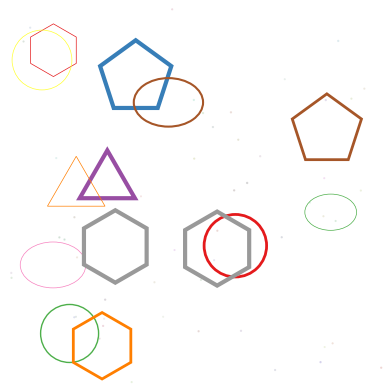[{"shape": "hexagon", "thickness": 0.5, "radius": 0.34, "center": [0.139, 0.87]}, {"shape": "circle", "thickness": 2, "radius": 0.41, "center": [0.611, 0.362]}, {"shape": "pentagon", "thickness": 3, "radius": 0.49, "center": [0.353, 0.798]}, {"shape": "circle", "thickness": 1, "radius": 0.38, "center": [0.181, 0.134]}, {"shape": "oval", "thickness": 0.5, "radius": 0.34, "center": [0.859, 0.449]}, {"shape": "triangle", "thickness": 3, "radius": 0.41, "center": [0.279, 0.527]}, {"shape": "triangle", "thickness": 0.5, "radius": 0.43, "center": [0.198, 0.508]}, {"shape": "hexagon", "thickness": 2, "radius": 0.43, "center": [0.265, 0.102]}, {"shape": "circle", "thickness": 0.5, "radius": 0.39, "center": [0.109, 0.844]}, {"shape": "pentagon", "thickness": 2, "radius": 0.47, "center": [0.849, 0.662]}, {"shape": "oval", "thickness": 1.5, "radius": 0.45, "center": [0.437, 0.734]}, {"shape": "oval", "thickness": 0.5, "radius": 0.43, "center": [0.138, 0.312]}, {"shape": "hexagon", "thickness": 3, "radius": 0.48, "center": [0.564, 0.354]}, {"shape": "hexagon", "thickness": 3, "radius": 0.47, "center": [0.299, 0.36]}]